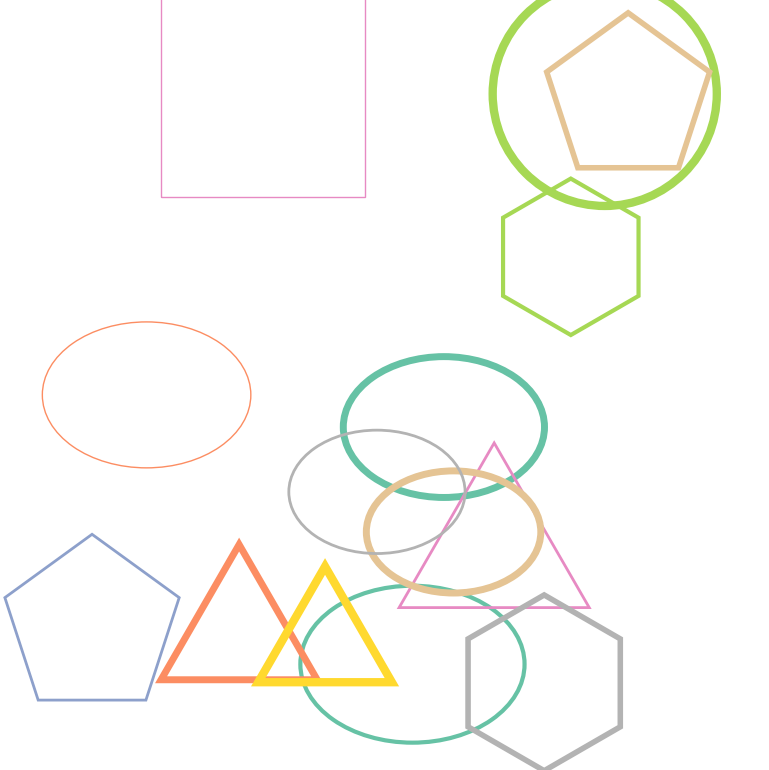[{"shape": "oval", "thickness": 1.5, "radius": 0.73, "center": [0.536, 0.137]}, {"shape": "oval", "thickness": 2.5, "radius": 0.65, "center": [0.576, 0.445]}, {"shape": "oval", "thickness": 0.5, "radius": 0.68, "center": [0.19, 0.487]}, {"shape": "triangle", "thickness": 2.5, "radius": 0.59, "center": [0.311, 0.176]}, {"shape": "pentagon", "thickness": 1, "radius": 0.6, "center": [0.12, 0.187]}, {"shape": "triangle", "thickness": 1, "radius": 0.71, "center": [0.642, 0.282]}, {"shape": "square", "thickness": 0.5, "radius": 0.66, "center": [0.342, 0.877]}, {"shape": "hexagon", "thickness": 1.5, "radius": 0.51, "center": [0.741, 0.666]}, {"shape": "circle", "thickness": 3, "radius": 0.73, "center": [0.785, 0.878]}, {"shape": "triangle", "thickness": 3, "radius": 0.5, "center": [0.422, 0.164]}, {"shape": "pentagon", "thickness": 2, "radius": 0.56, "center": [0.816, 0.872]}, {"shape": "oval", "thickness": 2.5, "radius": 0.57, "center": [0.589, 0.309]}, {"shape": "hexagon", "thickness": 2, "radius": 0.57, "center": [0.707, 0.113]}, {"shape": "oval", "thickness": 1, "radius": 0.57, "center": [0.49, 0.361]}]